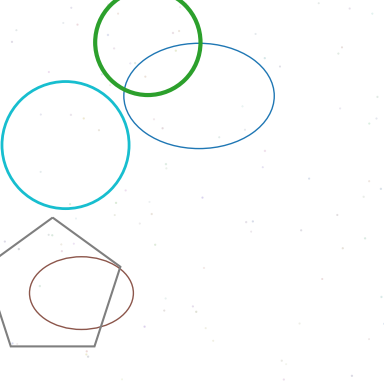[{"shape": "oval", "thickness": 1, "radius": 0.98, "center": [0.517, 0.751]}, {"shape": "circle", "thickness": 3, "radius": 0.68, "center": [0.384, 0.89]}, {"shape": "oval", "thickness": 1, "radius": 0.67, "center": [0.212, 0.239]}, {"shape": "pentagon", "thickness": 1.5, "radius": 0.92, "center": [0.137, 0.25]}, {"shape": "circle", "thickness": 2, "radius": 0.83, "center": [0.17, 0.623]}]